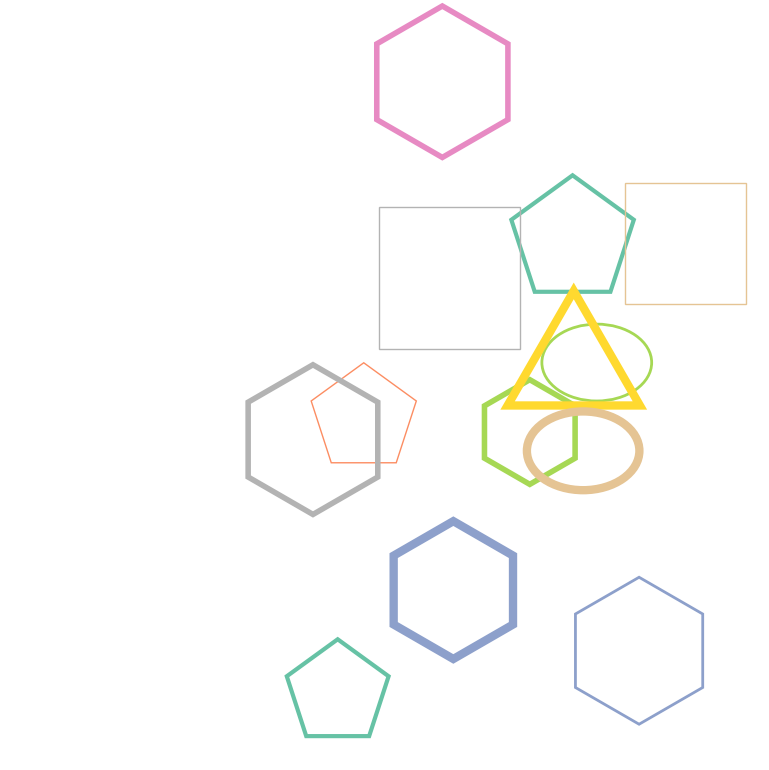[{"shape": "pentagon", "thickness": 1.5, "radius": 0.35, "center": [0.439, 0.1]}, {"shape": "pentagon", "thickness": 1.5, "radius": 0.42, "center": [0.744, 0.689]}, {"shape": "pentagon", "thickness": 0.5, "radius": 0.36, "center": [0.472, 0.457]}, {"shape": "hexagon", "thickness": 1, "radius": 0.48, "center": [0.83, 0.155]}, {"shape": "hexagon", "thickness": 3, "radius": 0.45, "center": [0.589, 0.234]}, {"shape": "hexagon", "thickness": 2, "radius": 0.49, "center": [0.574, 0.894]}, {"shape": "hexagon", "thickness": 2, "radius": 0.34, "center": [0.688, 0.439]}, {"shape": "oval", "thickness": 1, "radius": 0.36, "center": [0.775, 0.529]}, {"shape": "triangle", "thickness": 3, "radius": 0.5, "center": [0.745, 0.523]}, {"shape": "square", "thickness": 0.5, "radius": 0.39, "center": [0.89, 0.684]}, {"shape": "oval", "thickness": 3, "radius": 0.37, "center": [0.757, 0.415]}, {"shape": "hexagon", "thickness": 2, "radius": 0.49, "center": [0.406, 0.429]}, {"shape": "square", "thickness": 0.5, "radius": 0.46, "center": [0.584, 0.639]}]